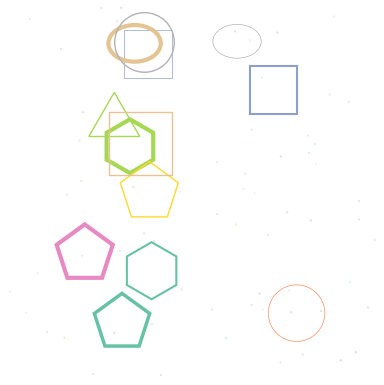[{"shape": "pentagon", "thickness": 2.5, "radius": 0.38, "center": [0.317, 0.162]}, {"shape": "hexagon", "thickness": 1.5, "radius": 0.37, "center": [0.394, 0.297]}, {"shape": "circle", "thickness": 0.5, "radius": 0.37, "center": [0.77, 0.187]}, {"shape": "square", "thickness": 1.5, "radius": 0.31, "center": [0.71, 0.765]}, {"shape": "square", "thickness": 0.5, "radius": 0.31, "center": [0.383, 0.86]}, {"shape": "pentagon", "thickness": 3, "radius": 0.38, "center": [0.22, 0.34]}, {"shape": "triangle", "thickness": 1, "radius": 0.38, "center": [0.297, 0.684]}, {"shape": "hexagon", "thickness": 3, "radius": 0.35, "center": [0.337, 0.62]}, {"shape": "pentagon", "thickness": 1, "radius": 0.4, "center": [0.388, 0.501]}, {"shape": "oval", "thickness": 3, "radius": 0.34, "center": [0.35, 0.887]}, {"shape": "square", "thickness": 1, "radius": 0.41, "center": [0.365, 0.626]}, {"shape": "circle", "thickness": 1, "radius": 0.39, "center": [0.375, 0.89]}, {"shape": "oval", "thickness": 0.5, "radius": 0.31, "center": [0.616, 0.893]}]